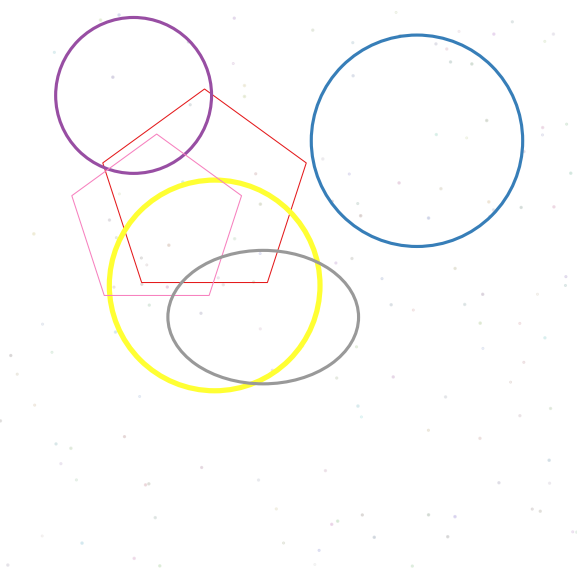[{"shape": "pentagon", "thickness": 0.5, "radius": 0.93, "center": [0.354, 0.66]}, {"shape": "circle", "thickness": 1.5, "radius": 0.92, "center": [0.722, 0.755]}, {"shape": "circle", "thickness": 1.5, "radius": 0.67, "center": [0.231, 0.834]}, {"shape": "circle", "thickness": 2.5, "radius": 0.91, "center": [0.372, 0.505]}, {"shape": "pentagon", "thickness": 0.5, "radius": 0.77, "center": [0.271, 0.613]}, {"shape": "oval", "thickness": 1.5, "radius": 0.83, "center": [0.456, 0.45]}]